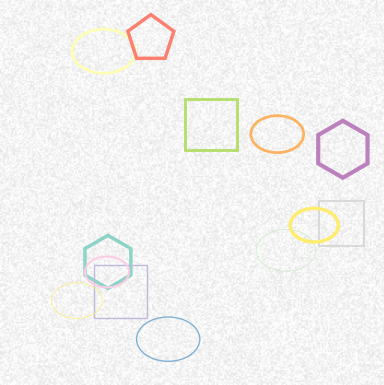[{"shape": "hexagon", "thickness": 2.5, "radius": 0.34, "center": [0.28, 0.32]}, {"shape": "oval", "thickness": 2, "radius": 0.41, "center": [0.27, 0.867]}, {"shape": "square", "thickness": 1, "radius": 0.34, "center": [0.313, 0.244]}, {"shape": "pentagon", "thickness": 2.5, "radius": 0.31, "center": [0.392, 0.899]}, {"shape": "oval", "thickness": 1, "radius": 0.41, "center": [0.437, 0.119]}, {"shape": "oval", "thickness": 2, "radius": 0.34, "center": [0.72, 0.652]}, {"shape": "square", "thickness": 2, "radius": 0.33, "center": [0.548, 0.676]}, {"shape": "oval", "thickness": 1.5, "radius": 0.29, "center": [0.278, 0.294]}, {"shape": "square", "thickness": 1.5, "radius": 0.29, "center": [0.887, 0.42]}, {"shape": "hexagon", "thickness": 3, "radius": 0.37, "center": [0.891, 0.612]}, {"shape": "oval", "thickness": 0.5, "radius": 0.39, "center": [0.743, 0.35]}, {"shape": "oval", "thickness": 2.5, "radius": 0.31, "center": [0.816, 0.415]}, {"shape": "oval", "thickness": 0.5, "radius": 0.33, "center": [0.2, 0.219]}]